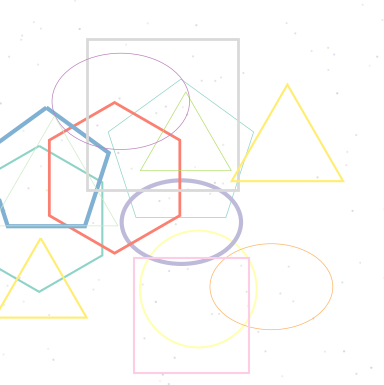[{"shape": "pentagon", "thickness": 0.5, "radius": 0.99, "center": [0.47, 0.596]}, {"shape": "hexagon", "thickness": 1.5, "radius": 0.95, "center": [0.102, 0.431]}, {"shape": "circle", "thickness": 1.5, "radius": 0.76, "center": [0.515, 0.249]}, {"shape": "oval", "thickness": 3, "radius": 0.78, "center": [0.471, 0.423]}, {"shape": "hexagon", "thickness": 2, "radius": 0.98, "center": [0.298, 0.538]}, {"shape": "pentagon", "thickness": 3, "radius": 0.85, "center": [0.12, 0.55]}, {"shape": "oval", "thickness": 0.5, "radius": 0.8, "center": [0.705, 0.255]}, {"shape": "triangle", "thickness": 0.5, "radius": 0.68, "center": [0.483, 0.625]}, {"shape": "square", "thickness": 1.5, "radius": 0.75, "center": [0.498, 0.18]}, {"shape": "square", "thickness": 2, "radius": 0.98, "center": [0.422, 0.703]}, {"shape": "oval", "thickness": 0.5, "radius": 0.89, "center": [0.314, 0.737]}, {"shape": "triangle", "thickness": 0.5, "radius": 0.95, "center": [0.141, 0.509]}, {"shape": "triangle", "thickness": 1.5, "radius": 0.69, "center": [0.106, 0.244]}, {"shape": "triangle", "thickness": 1.5, "radius": 0.84, "center": [0.746, 0.613]}]